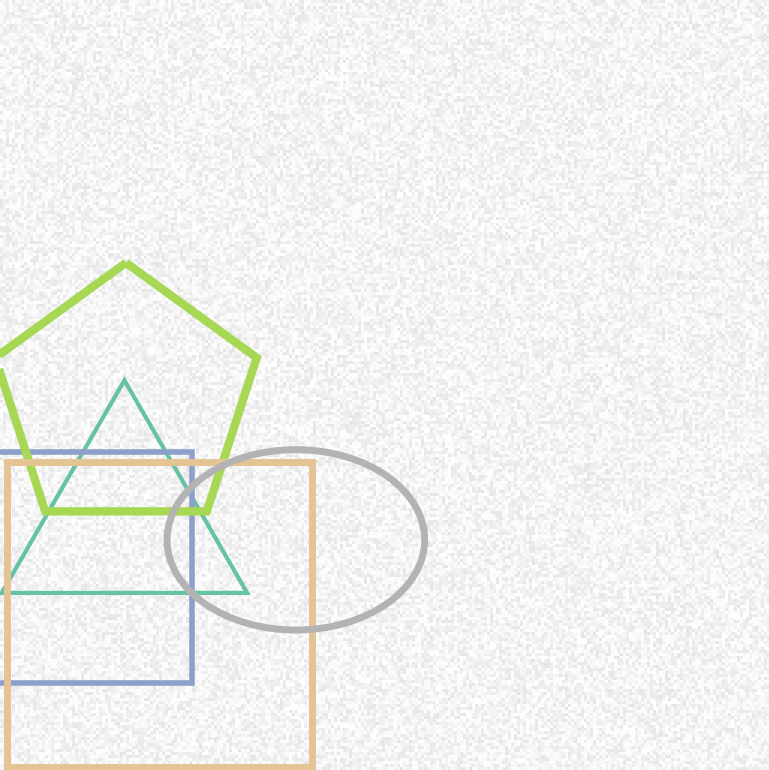[{"shape": "triangle", "thickness": 1.5, "radius": 0.92, "center": [0.162, 0.322]}, {"shape": "square", "thickness": 2, "radius": 0.75, "center": [0.1, 0.263]}, {"shape": "pentagon", "thickness": 3, "radius": 0.89, "center": [0.164, 0.48]}, {"shape": "square", "thickness": 2.5, "radius": 0.99, "center": [0.208, 0.202]}, {"shape": "oval", "thickness": 2.5, "radius": 0.84, "center": [0.384, 0.299]}]